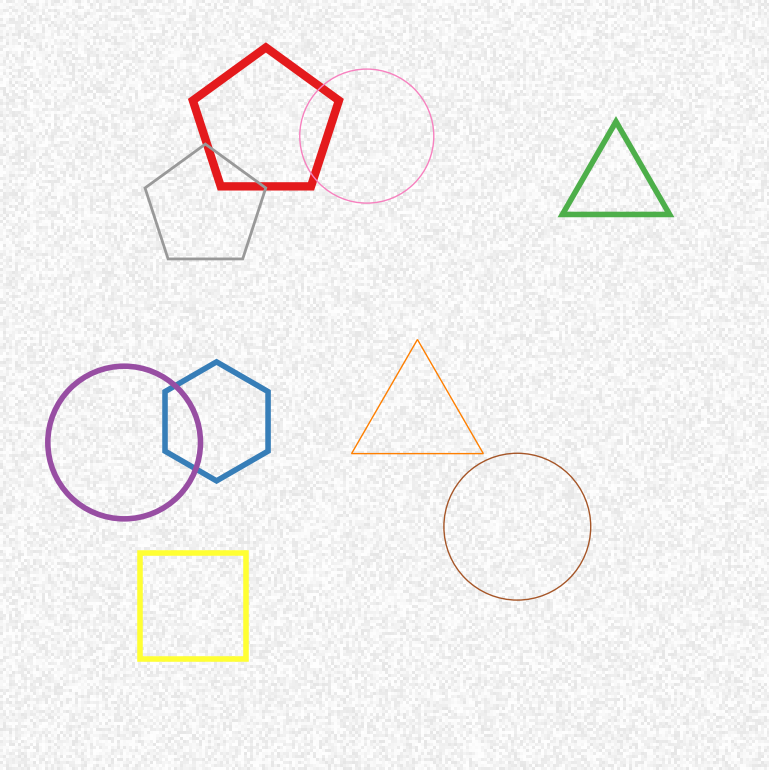[{"shape": "pentagon", "thickness": 3, "radius": 0.5, "center": [0.345, 0.839]}, {"shape": "hexagon", "thickness": 2, "radius": 0.39, "center": [0.281, 0.453]}, {"shape": "triangle", "thickness": 2, "radius": 0.4, "center": [0.8, 0.762]}, {"shape": "circle", "thickness": 2, "radius": 0.5, "center": [0.161, 0.425]}, {"shape": "triangle", "thickness": 0.5, "radius": 0.49, "center": [0.542, 0.46]}, {"shape": "square", "thickness": 2, "radius": 0.34, "center": [0.25, 0.213]}, {"shape": "circle", "thickness": 0.5, "radius": 0.48, "center": [0.672, 0.316]}, {"shape": "circle", "thickness": 0.5, "radius": 0.44, "center": [0.476, 0.823]}, {"shape": "pentagon", "thickness": 1, "radius": 0.41, "center": [0.267, 0.73]}]